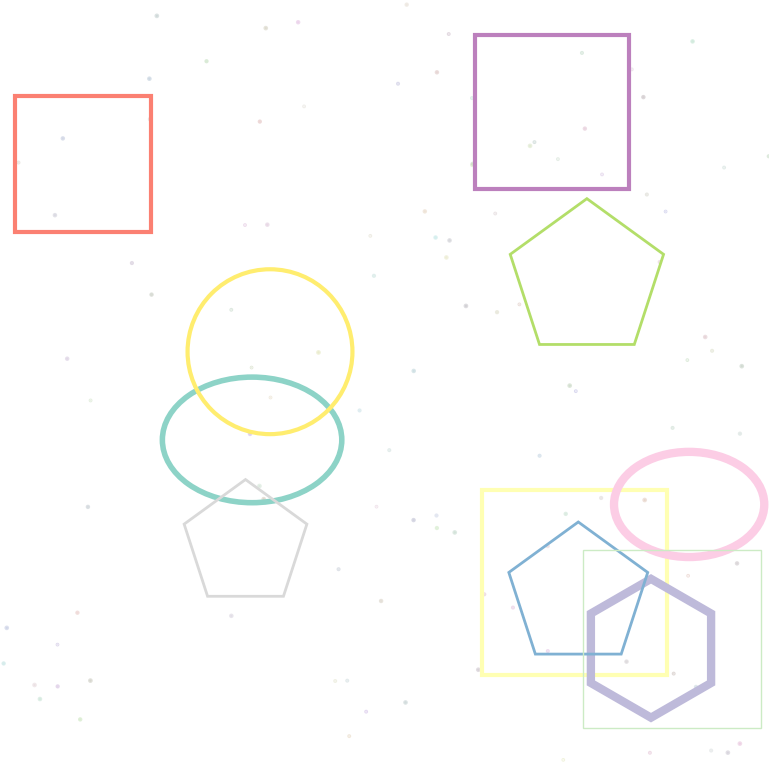[{"shape": "oval", "thickness": 2, "radius": 0.58, "center": [0.327, 0.429]}, {"shape": "square", "thickness": 1.5, "radius": 0.6, "center": [0.746, 0.244]}, {"shape": "hexagon", "thickness": 3, "radius": 0.45, "center": [0.845, 0.158]}, {"shape": "square", "thickness": 1.5, "radius": 0.44, "center": [0.108, 0.787]}, {"shape": "pentagon", "thickness": 1, "radius": 0.47, "center": [0.751, 0.227]}, {"shape": "pentagon", "thickness": 1, "radius": 0.52, "center": [0.762, 0.637]}, {"shape": "oval", "thickness": 3, "radius": 0.49, "center": [0.895, 0.345]}, {"shape": "pentagon", "thickness": 1, "radius": 0.42, "center": [0.319, 0.293]}, {"shape": "square", "thickness": 1.5, "radius": 0.5, "center": [0.717, 0.855]}, {"shape": "square", "thickness": 0.5, "radius": 0.58, "center": [0.872, 0.17]}, {"shape": "circle", "thickness": 1.5, "radius": 0.54, "center": [0.351, 0.543]}]